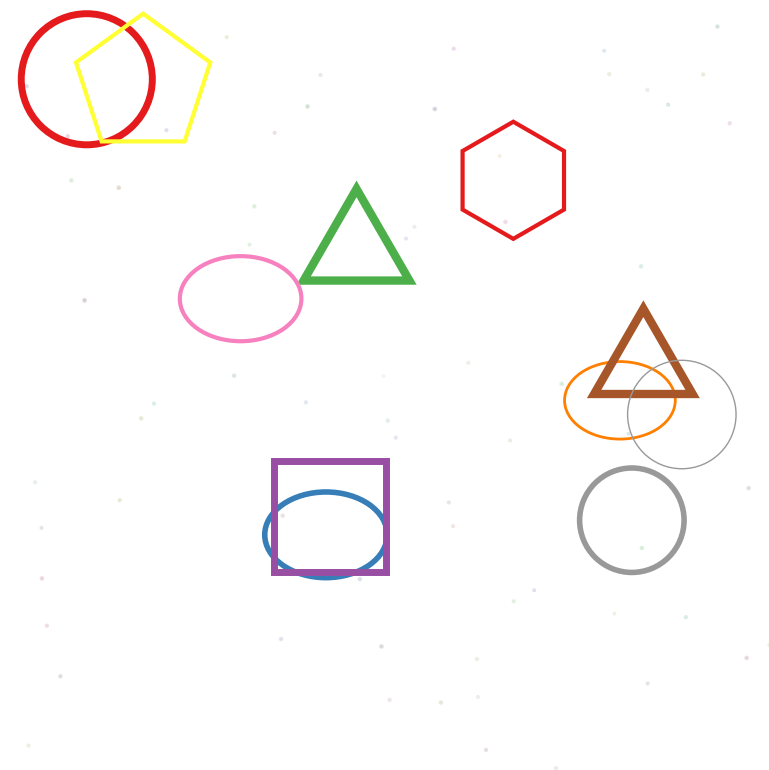[{"shape": "circle", "thickness": 2.5, "radius": 0.43, "center": [0.113, 0.897]}, {"shape": "hexagon", "thickness": 1.5, "radius": 0.38, "center": [0.667, 0.766]}, {"shape": "oval", "thickness": 2, "radius": 0.4, "center": [0.423, 0.305]}, {"shape": "triangle", "thickness": 3, "radius": 0.4, "center": [0.463, 0.675]}, {"shape": "square", "thickness": 2.5, "radius": 0.36, "center": [0.429, 0.329]}, {"shape": "oval", "thickness": 1, "radius": 0.36, "center": [0.805, 0.48]}, {"shape": "pentagon", "thickness": 1.5, "radius": 0.46, "center": [0.186, 0.891]}, {"shape": "triangle", "thickness": 3, "radius": 0.37, "center": [0.836, 0.525]}, {"shape": "oval", "thickness": 1.5, "radius": 0.39, "center": [0.312, 0.612]}, {"shape": "circle", "thickness": 2, "radius": 0.34, "center": [0.821, 0.324]}, {"shape": "circle", "thickness": 0.5, "radius": 0.35, "center": [0.885, 0.462]}]